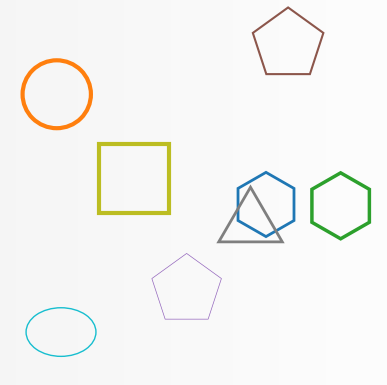[{"shape": "hexagon", "thickness": 2, "radius": 0.42, "center": [0.686, 0.469]}, {"shape": "circle", "thickness": 3, "radius": 0.44, "center": [0.146, 0.755]}, {"shape": "hexagon", "thickness": 2.5, "radius": 0.43, "center": [0.879, 0.465]}, {"shape": "pentagon", "thickness": 0.5, "radius": 0.47, "center": [0.482, 0.247]}, {"shape": "pentagon", "thickness": 1.5, "radius": 0.48, "center": [0.744, 0.885]}, {"shape": "triangle", "thickness": 2, "radius": 0.47, "center": [0.646, 0.419]}, {"shape": "square", "thickness": 3, "radius": 0.45, "center": [0.347, 0.536]}, {"shape": "oval", "thickness": 1, "radius": 0.45, "center": [0.157, 0.138]}]